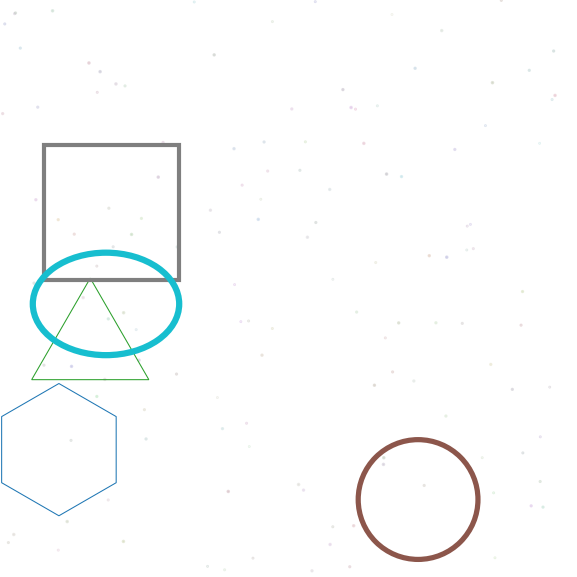[{"shape": "hexagon", "thickness": 0.5, "radius": 0.57, "center": [0.102, 0.221]}, {"shape": "triangle", "thickness": 0.5, "radius": 0.59, "center": [0.156, 0.4]}, {"shape": "circle", "thickness": 2.5, "radius": 0.52, "center": [0.724, 0.134]}, {"shape": "square", "thickness": 2, "radius": 0.59, "center": [0.193, 0.631]}, {"shape": "oval", "thickness": 3, "radius": 0.63, "center": [0.184, 0.473]}]